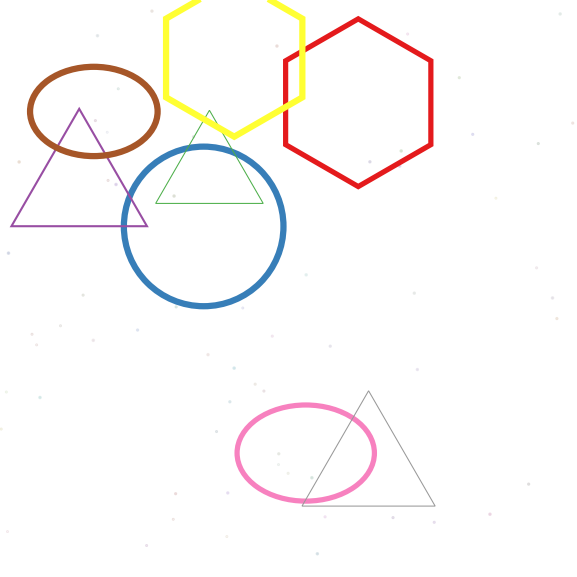[{"shape": "hexagon", "thickness": 2.5, "radius": 0.73, "center": [0.62, 0.821]}, {"shape": "circle", "thickness": 3, "radius": 0.69, "center": [0.353, 0.607]}, {"shape": "triangle", "thickness": 0.5, "radius": 0.54, "center": [0.363, 0.701]}, {"shape": "triangle", "thickness": 1, "radius": 0.68, "center": [0.137, 0.675]}, {"shape": "hexagon", "thickness": 3, "radius": 0.68, "center": [0.406, 0.899]}, {"shape": "oval", "thickness": 3, "radius": 0.55, "center": [0.162, 0.806]}, {"shape": "oval", "thickness": 2.5, "radius": 0.59, "center": [0.529, 0.215]}, {"shape": "triangle", "thickness": 0.5, "radius": 0.67, "center": [0.638, 0.189]}]